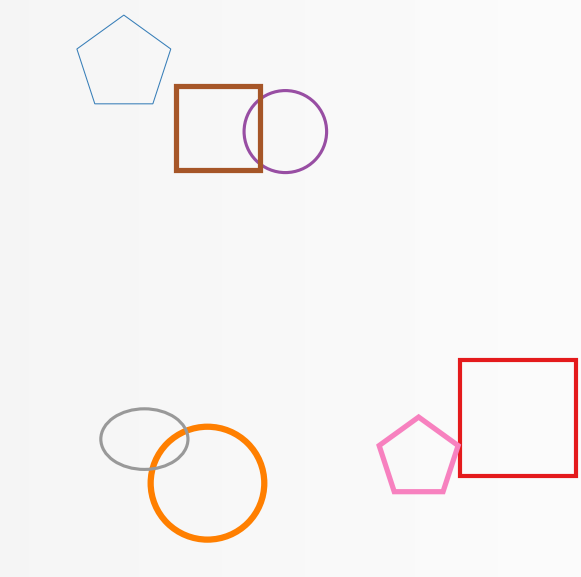[{"shape": "square", "thickness": 2, "radius": 0.5, "center": [0.891, 0.275]}, {"shape": "pentagon", "thickness": 0.5, "radius": 0.42, "center": [0.213, 0.888]}, {"shape": "circle", "thickness": 1.5, "radius": 0.36, "center": [0.491, 0.771]}, {"shape": "circle", "thickness": 3, "radius": 0.49, "center": [0.357, 0.162]}, {"shape": "square", "thickness": 2.5, "radius": 0.36, "center": [0.375, 0.778]}, {"shape": "pentagon", "thickness": 2.5, "radius": 0.36, "center": [0.72, 0.206]}, {"shape": "oval", "thickness": 1.5, "radius": 0.37, "center": [0.248, 0.239]}]